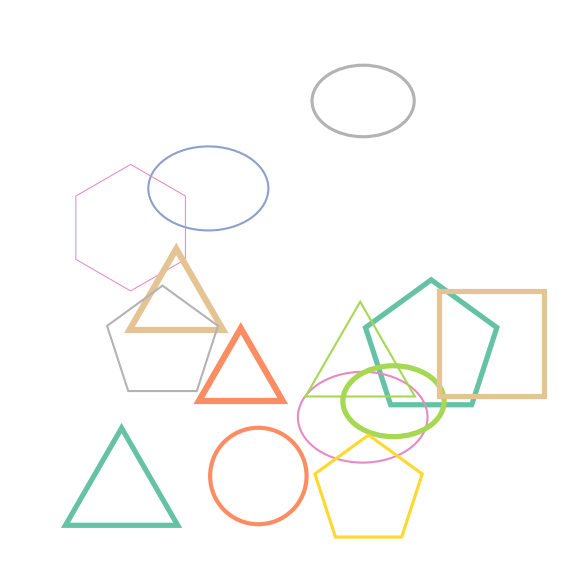[{"shape": "pentagon", "thickness": 2.5, "radius": 0.6, "center": [0.747, 0.395]}, {"shape": "triangle", "thickness": 2.5, "radius": 0.56, "center": [0.211, 0.146]}, {"shape": "circle", "thickness": 2, "radius": 0.42, "center": [0.447, 0.175]}, {"shape": "triangle", "thickness": 3, "radius": 0.42, "center": [0.417, 0.347]}, {"shape": "oval", "thickness": 1, "radius": 0.52, "center": [0.361, 0.673]}, {"shape": "hexagon", "thickness": 0.5, "radius": 0.55, "center": [0.226, 0.605]}, {"shape": "oval", "thickness": 1, "radius": 0.56, "center": [0.628, 0.277]}, {"shape": "oval", "thickness": 2.5, "radius": 0.44, "center": [0.681, 0.304]}, {"shape": "triangle", "thickness": 1, "radius": 0.55, "center": [0.624, 0.367]}, {"shape": "pentagon", "thickness": 1.5, "radius": 0.49, "center": [0.638, 0.148]}, {"shape": "square", "thickness": 2.5, "radius": 0.45, "center": [0.852, 0.405]}, {"shape": "triangle", "thickness": 3, "radius": 0.47, "center": [0.305, 0.475]}, {"shape": "pentagon", "thickness": 1, "radius": 0.5, "center": [0.281, 0.404]}, {"shape": "oval", "thickness": 1.5, "radius": 0.44, "center": [0.629, 0.824]}]